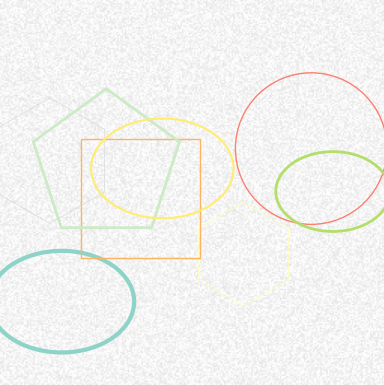[{"shape": "oval", "thickness": 3, "radius": 0.94, "center": [0.16, 0.216]}, {"shape": "hexagon", "thickness": 0.5, "radius": 0.67, "center": [0.632, 0.34]}, {"shape": "circle", "thickness": 1, "radius": 0.98, "center": [0.808, 0.614]}, {"shape": "square", "thickness": 1, "radius": 0.77, "center": [0.366, 0.484]}, {"shape": "oval", "thickness": 2, "radius": 0.74, "center": [0.864, 0.502]}, {"shape": "hexagon", "thickness": 0.5, "radius": 0.82, "center": [0.13, 0.583]}, {"shape": "pentagon", "thickness": 2, "radius": 1.0, "center": [0.276, 0.57]}, {"shape": "oval", "thickness": 1.5, "radius": 0.92, "center": [0.422, 0.563]}]